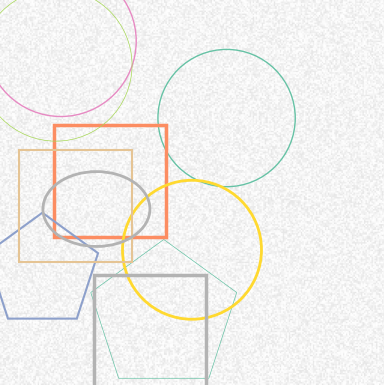[{"shape": "pentagon", "thickness": 0.5, "radius": 1.0, "center": [0.425, 0.179]}, {"shape": "circle", "thickness": 1, "radius": 0.89, "center": [0.589, 0.693]}, {"shape": "square", "thickness": 2.5, "radius": 0.73, "center": [0.286, 0.529]}, {"shape": "pentagon", "thickness": 1.5, "radius": 0.76, "center": [0.11, 0.295]}, {"shape": "circle", "thickness": 1, "radius": 0.98, "center": [0.158, 0.893]}, {"shape": "circle", "thickness": 0.5, "radius": 0.99, "center": [0.145, 0.831]}, {"shape": "circle", "thickness": 2, "radius": 0.9, "center": [0.499, 0.351]}, {"shape": "square", "thickness": 1.5, "radius": 0.73, "center": [0.196, 0.464]}, {"shape": "oval", "thickness": 2, "radius": 0.69, "center": [0.25, 0.457]}, {"shape": "square", "thickness": 2.5, "radius": 0.73, "center": [0.39, 0.14]}]